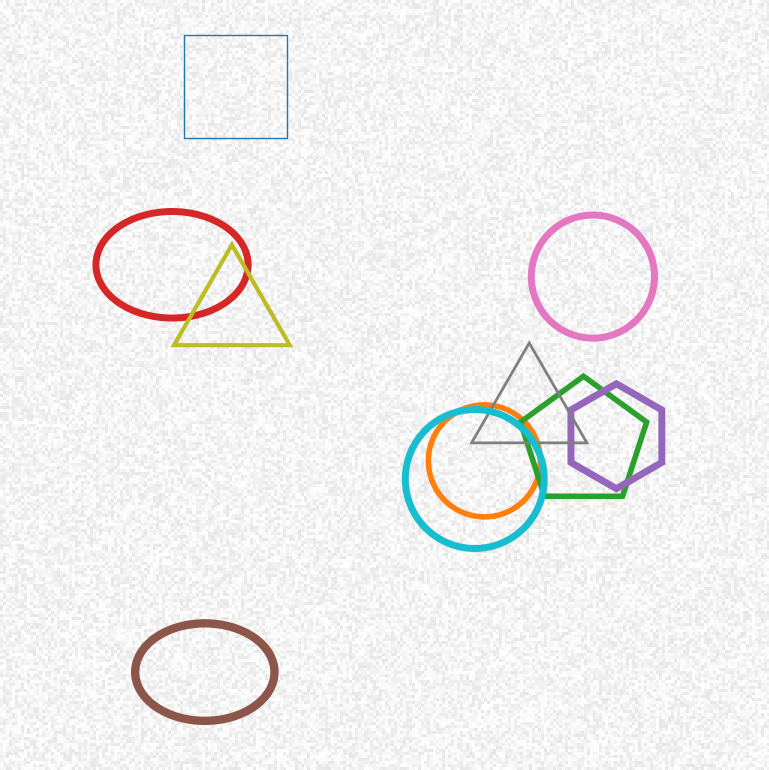[{"shape": "square", "thickness": 0.5, "radius": 0.33, "center": [0.306, 0.887]}, {"shape": "circle", "thickness": 2, "radius": 0.36, "center": [0.629, 0.401]}, {"shape": "pentagon", "thickness": 2, "radius": 0.43, "center": [0.758, 0.425]}, {"shape": "oval", "thickness": 2.5, "radius": 0.49, "center": [0.223, 0.656]}, {"shape": "hexagon", "thickness": 2.5, "radius": 0.34, "center": [0.801, 0.433]}, {"shape": "oval", "thickness": 3, "radius": 0.45, "center": [0.266, 0.127]}, {"shape": "circle", "thickness": 2.5, "radius": 0.4, "center": [0.77, 0.641]}, {"shape": "triangle", "thickness": 1, "radius": 0.43, "center": [0.687, 0.468]}, {"shape": "triangle", "thickness": 1.5, "radius": 0.43, "center": [0.301, 0.595]}, {"shape": "circle", "thickness": 2.5, "radius": 0.45, "center": [0.617, 0.378]}]